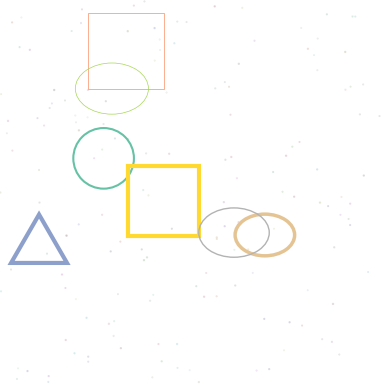[{"shape": "circle", "thickness": 1.5, "radius": 0.39, "center": [0.269, 0.589]}, {"shape": "square", "thickness": 0.5, "radius": 0.5, "center": [0.328, 0.867]}, {"shape": "triangle", "thickness": 3, "radius": 0.42, "center": [0.101, 0.359]}, {"shape": "oval", "thickness": 0.5, "radius": 0.47, "center": [0.291, 0.77]}, {"shape": "square", "thickness": 3, "radius": 0.46, "center": [0.425, 0.477]}, {"shape": "oval", "thickness": 2.5, "radius": 0.39, "center": [0.688, 0.39]}, {"shape": "oval", "thickness": 1, "radius": 0.46, "center": [0.608, 0.396]}]